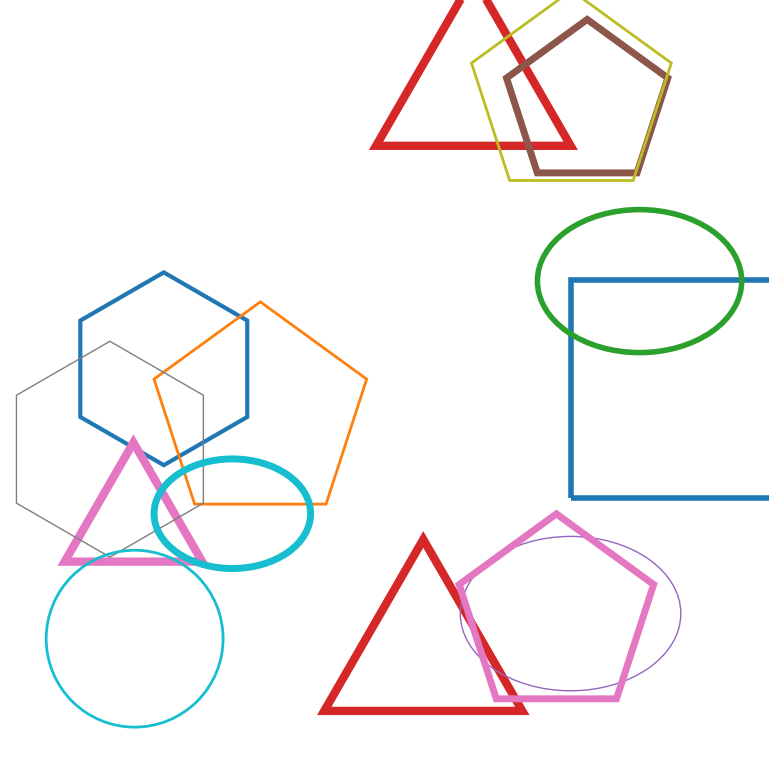[{"shape": "square", "thickness": 2, "radius": 0.71, "center": [0.883, 0.495]}, {"shape": "hexagon", "thickness": 1.5, "radius": 0.63, "center": [0.213, 0.521]}, {"shape": "pentagon", "thickness": 1, "radius": 0.73, "center": [0.338, 0.463]}, {"shape": "oval", "thickness": 2, "radius": 0.66, "center": [0.831, 0.635]}, {"shape": "triangle", "thickness": 3, "radius": 0.74, "center": [0.55, 0.151]}, {"shape": "triangle", "thickness": 3, "radius": 0.73, "center": [0.615, 0.884]}, {"shape": "oval", "thickness": 0.5, "radius": 0.72, "center": [0.741, 0.203]}, {"shape": "pentagon", "thickness": 2.5, "radius": 0.55, "center": [0.763, 0.865]}, {"shape": "pentagon", "thickness": 2.5, "radius": 0.66, "center": [0.723, 0.2]}, {"shape": "triangle", "thickness": 3, "radius": 0.52, "center": [0.173, 0.322]}, {"shape": "hexagon", "thickness": 0.5, "radius": 0.7, "center": [0.143, 0.417]}, {"shape": "pentagon", "thickness": 1, "radius": 0.68, "center": [0.742, 0.876]}, {"shape": "circle", "thickness": 1, "radius": 0.57, "center": [0.175, 0.171]}, {"shape": "oval", "thickness": 2.5, "radius": 0.51, "center": [0.302, 0.333]}]